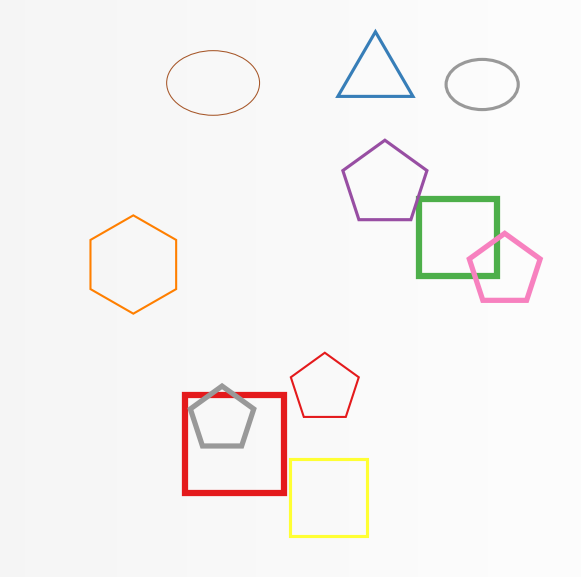[{"shape": "square", "thickness": 3, "radius": 0.42, "center": [0.404, 0.23]}, {"shape": "pentagon", "thickness": 1, "radius": 0.31, "center": [0.559, 0.327]}, {"shape": "triangle", "thickness": 1.5, "radius": 0.37, "center": [0.646, 0.87]}, {"shape": "square", "thickness": 3, "radius": 0.34, "center": [0.788, 0.588]}, {"shape": "pentagon", "thickness": 1.5, "radius": 0.38, "center": [0.662, 0.68]}, {"shape": "hexagon", "thickness": 1, "radius": 0.43, "center": [0.229, 0.541]}, {"shape": "square", "thickness": 1.5, "radius": 0.33, "center": [0.565, 0.137]}, {"shape": "oval", "thickness": 0.5, "radius": 0.4, "center": [0.367, 0.855]}, {"shape": "pentagon", "thickness": 2.5, "radius": 0.32, "center": [0.868, 0.531]}, {"shape": "oval", "thickness": 1.5, "radius": 0.31, "center": [0.83, 0.853]}, {"shape": "pentagon", "thickness": 2.5, "radius": 0.29, "center": [0.382, 0.273]}]